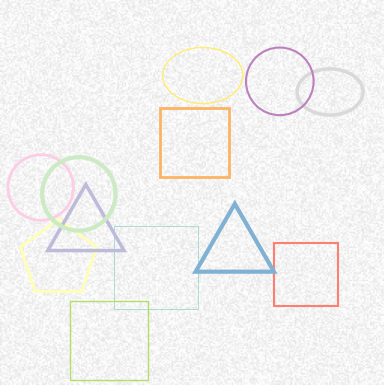[{"shape": "square", "thickness": 0.5, "radius": 0.54, "center": [0.406, 0.305]}, {"shape": "pentagon", "thickness": 2, "radius": 0.52, "center": [0.152, 0.327]}, {"shape": "triangle", "thickness": 2.5, "radius": 0.57, "center": [0.223, 0.406]}, {"shape": "square", "thickness": 1.5, "radius": 0.41, "center": [0.795, 0.286]}, {"shape": "triangle", "thickness": 3, "radius": 0.59, "center": [0.61, 0.353]}, {"shape": "square", "thickness": 2, "radius": 0.45, "center": [0.506, 0.63]}, {"shape": "square", "thickness": 1, "radius": 0.51, "center": [0.283, 0.116]}, {"shape": "circle", "thickness": 2, "radius": 0.43, "center": [0.106, 0.513]}, {"shape": "oval", "thickness": 2.5, "radius": 0.43, "center": [0.857, 0.761]}, {"shape": "circle", "thickness": 1.5, "radius": 0.44, "center": [0.727, 0.789]}, {"shape": "circle", "thickness": 3, "radius": 0.48, "center": [0.205, 0.496]}, {"shape": "oval", "thickness": 1, "radius": 0.52, "center": [0.527, 0.804]}]